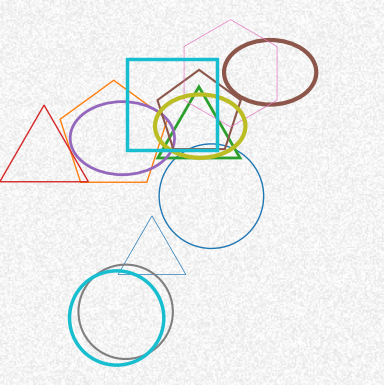[{"shape": "circle", "thickness": 1, "radius": 0.68, "center": [0.549, 0.49]}, {"shape": "triangle", "thickness": 0.5, "radius": 0.51, "center": [0.395, 0.338]}, {"shape": "pentagon", "thickness": 1, "radius": 0.73, "center": [0.295, 0.645]}, {"shape": "triangle", "thickness": 2, "radius": 0.62, "center": [0.517, 0.651]}, {"shape": "triangle", "thickness": 1, "radius": 0.66, "center": [0.114, 0.594]}, {"shape": "oval", "thickness": 2, "radius": 0.68, "center": [0.318, 0.641]}, {"shape": "pentagon", "thickness": 1.5, "radius": 0.57, "center": [0.517, 0.705]}, {"shape": "oval", "thickness": 3, "radius": 0.6, "center": [0.702, 0.812]}, {"shape": "hexagon", "thickness": 0.5, "radius": 0.7, "center": [0.599, 0.81]}, {"shape": "circle", "thickness": 1.5, "radius": 0.61, "center": [0.326, 0.19]}, {"shape": "oval", "thickness": 3, "radius": 0.59, "center": [0.52, 0.672]}, {"shape": "circle", "thickness": 2.5, "radius": 0.61, "center": [0.303, 0.174]}, {"shape": "square", "thickness": 2.5, "radius": 0.59, "center": [0.447, 0.728]}]